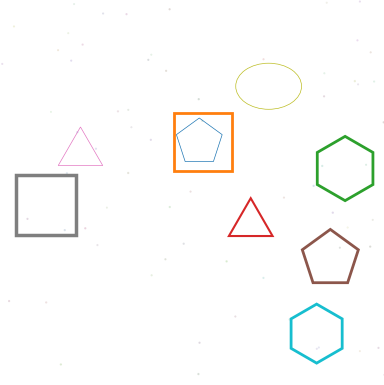[{"shape": "pentagon", "thickness": 0.5, "radius": 0.31, "center": [0.518, 0.631]}, {"shape": "square", "thickness": 2, "radius": 0.38, "center": [0.526, 0.63]}, {"shape": "hexagon", "thickness": 2, "radius": 0.42, "center": [0.896, 0.562]}, {"shape": "triangle", "thickness": 1.5, "radius": 0.33, "center": [0.651, 0.42]}, {"shape": "pentagon", "thickness": 2, "radius": 0.38, "center": [0.858, 0.328]}, {"shape": "triangle", "thickness": 0.5, "radius": 0.33, "center": [0.209, 0.603]}, {"shape": "square", "thickness": 2.5, "radius": 0.39, "center": [0.119, 0.467]}, {"shape": "oval", "thickness": 0.5, "radius": 0.43, "center": [0.698, 0.776]}, {"shape": "hexagon", "thickness": 2, "radius": 0.38, "center": [0.822, 0.133]}]